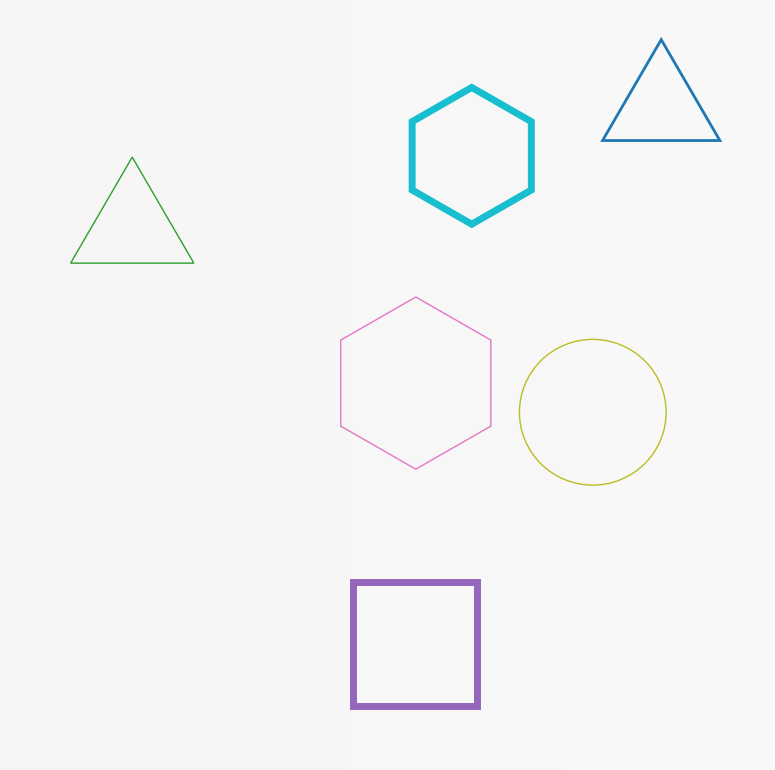[{"shape": "triangle", "thickness": 1, "radius": 0.44, "center": [0.853, 0.861]}, {"shape": "triangle", "thickness": 0.5, "radius": 0.46, "center": [0.171, 0.704]}, {"shape": "square", "thickness": 2.5, "radius": 0.4, "center": [0.535, 0.164]}, {"shape": "hexagon", "thickness": 0.5, "radius": 0.56, "center": [0.537, 0.502]}, {"shape": "circle", "thickness": 0.5, "radius": 0.47, "center": [0.765, 0.465]}, {"shape": "hexagon", "thickness": 2.5, "radius": 0.44, "center": [0.609, 0.798]}]